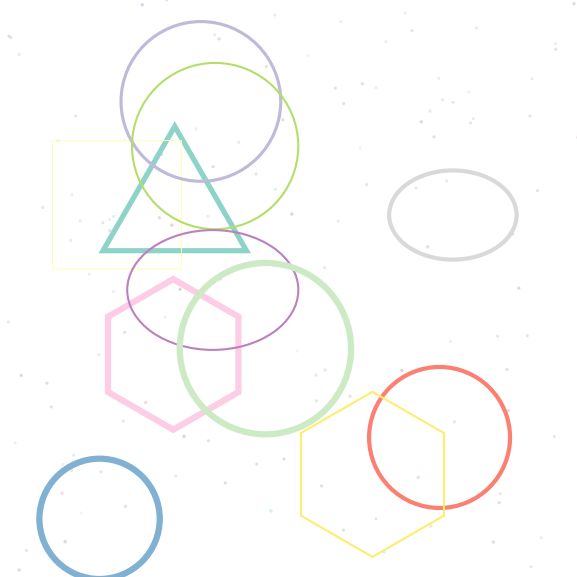[{"shape": "triangle", "thickness": 2.5, "radius": 0.72, "center": [0.303, 0.637]}, {"shape": "square", "thickness": 0.5, "radius": 0.55, "center": [0.202, 0.646]}, {"shape": "circle", "thickness": 1.5, "radius": 0.69, "center": [0.348, 0.824]}, {"shape": "circle", "thickness": 2, "radius": 0.61, "center": [0.761, 0.242]}, {"shape": "circle", "thickness": 3, "radius": 0.52, "center": [0.172, 0.101]}, {"shape": "circle", "thickness": 1, "radius": 0.72, "center": [0.373, 0.746]}, {"shape": "hexagon", "thickness": 3, "radius": 0.65, "center": [0.3, 0.385]}, {"shape": "oval", "thickness": 2, "radius": 0.55, "center": [0.784, 0.627]}, {"shape": "oval", "thickness": 1, "radius": 0.74, "center": [0.368, 0.497]}, {"shape": "circle", "thickness": 3, "radius": 0.74, "center": [0.46, 0.395]}, {"shape": "hexagon", "thickness": 1, "radius": 0.71, "center": [0.645, 0.178]}]